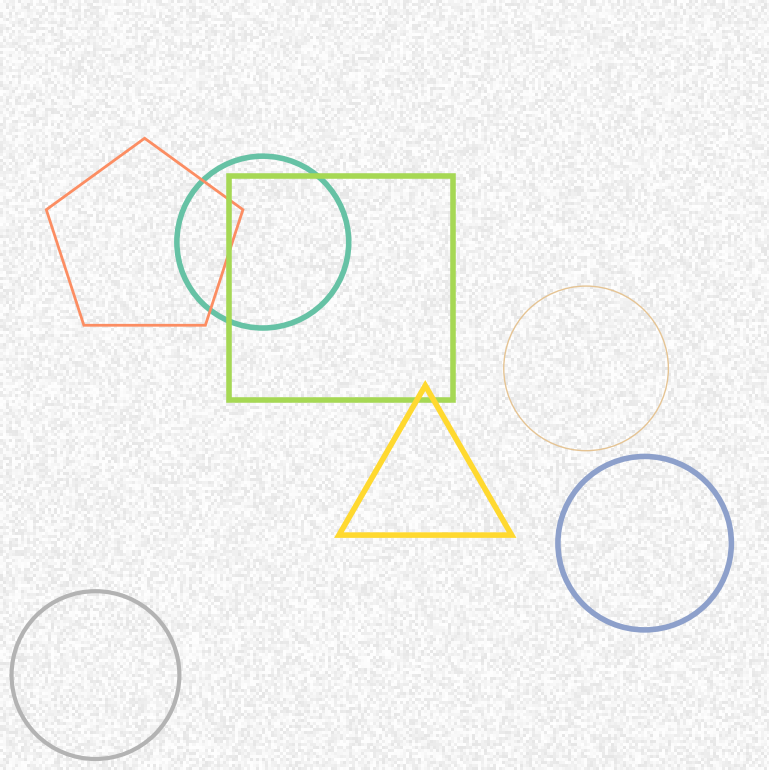[{"shape": "circle", "thickness": 2, "radius": 0.56, "center": [0.341, 0.686]}, {"shape": "pentagon", "thickness": 1, "radius": 0.67, "center": [0.188, 0.686]}, {"shape": "circle", "thickness": 2, "radius": 0.56, "center": [0.837, 0.295]}, {"shape": "square", "thickness": 2, "radius": 0.73, "center": [0.443, 0.626]}, {"shape": "triangle", "thickness": 2, "radius": 0.65, "center": [0.552, 0.37]}, {"shape": "circle", "thickness": 0.5, "radius": 0.53, "center": [0.761, 0.522]}, {"shape": "circle", "thickness": 1.5, "radius": 0.54, "center": [0.124, 0.123]}]